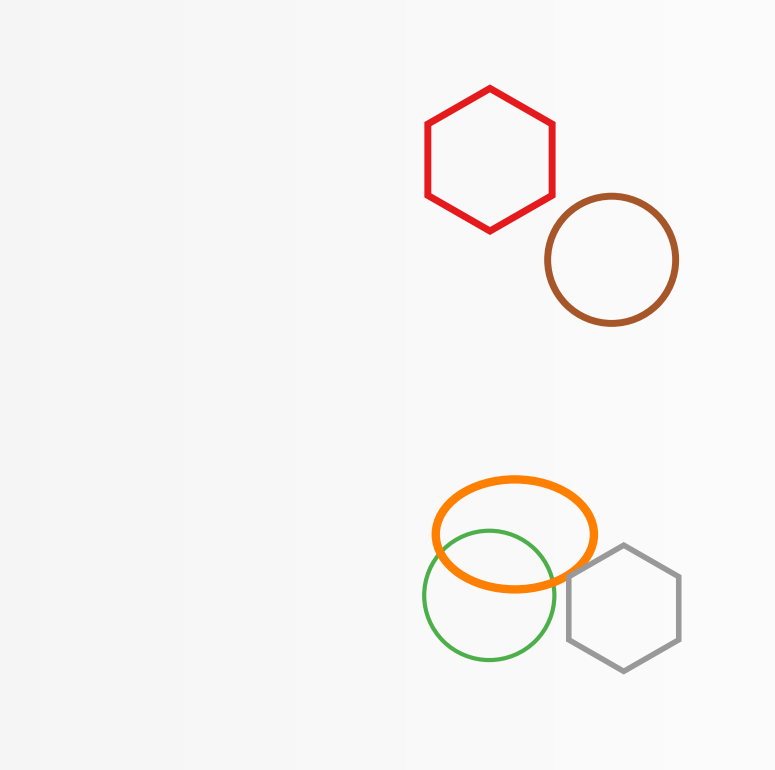[{"shape": "hexagon", "thickness": 2.5, "radius": 0.46, "center": [0.632, 0.793]}, {"shape": "circle", "thickness": 1.5, "radius": 0.42, "center": [0.631, 0.227]}, {"shape": "oval", "thickness": 3, "radius": 0.51, "center": [0.664, 0.306]}, {"shape": "circle", "thickness": 2.5, "radius": 0.41, "center": [0.789, 0.663]}, {"shape": "hexagon", "thickness": 2, "radius": 0.41, "center": [0.805, 0.21]}]